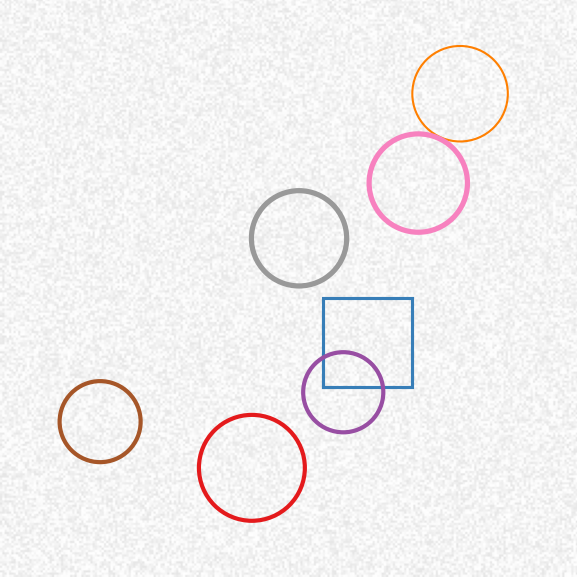[{"shape": "circle", "thickness": 2, "radius": 0.46, "center": [0.436, 0.189]}, {"shape": "square", "thickness": 1.5, "radius": 0.39, "center": [0.636, 0.405]}, {"shape": "circle", "thickness": 2, "radius": 0.35, "center": [0.594, 0.32]}, {"shape": "circle", "thickness": 1, "radius": 0.41, "center": [0.797, 0.837]}, {"shape": "circle", "thickness": 2, "radius": 0.35, "center": [0.173, 0.269]}, {"shape": "circle", "thickness": 2.5, "radius": 0.43, "center": [0.724, 0.682]}, {"shape": "circle", "thickness": 2.5, "radius": 0.41, "center": [0.518, 0.586]}]